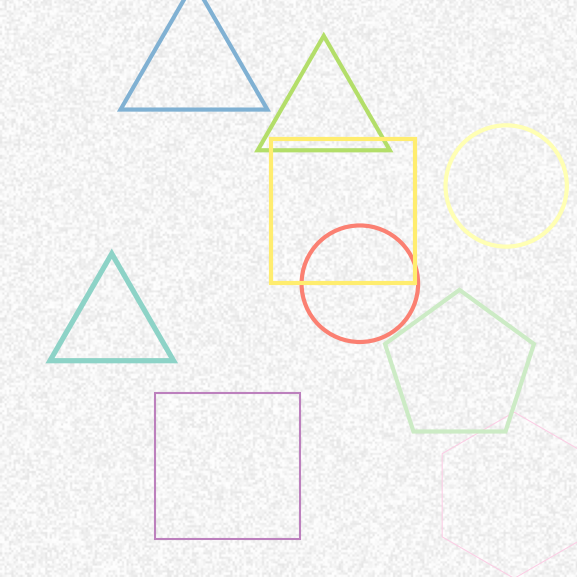[{"shape": "triangle", "thickness": 2.5, "radius": 0.62, "center": [0.194, 0.436]}, {"shape": "circle", "thickness": 2, "radius": 0.53, "center": [0.877, 0.677]}, {"shape": "circle", "thickness": 2, "radius": 0.5, "center": [0.623, 0.508]}, {"shape": "triangle", "thickness": 2, "radius": 0.73, "center": [0.336, 0.883]}, {"shape": "triangle", "thickness": 2, "radius": 0.66, "center": [0.561, 0.805]}, {"shape": "hexagon", "thickness": 0.5, "radius": 0.72, "center": [0.89, 0.142]}, {"shape": "square", "thickness": 1, "radius": 0.63, "center": [0.394, 0.192]}, {"shape": "pentagon", "thickness": 2, "radius": 0.68, "center": [0.796, 0.362]}, {"shape": "square", "thickness": 2, "radius": 0.62, "center": [0.594, 0.634]}]